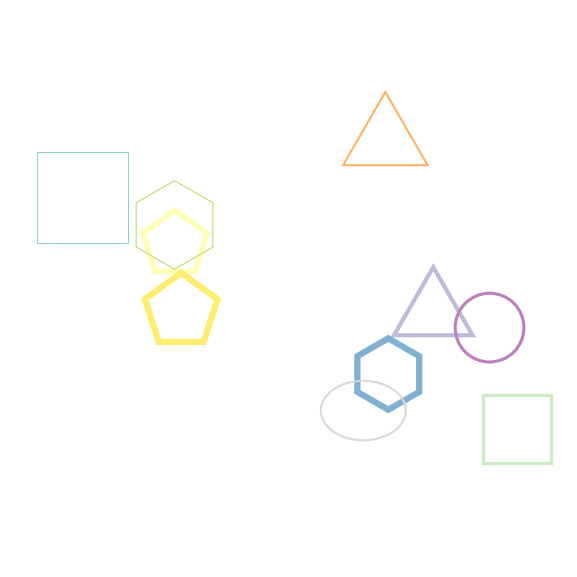[{"shape": "square", "thickness": 0.5, "radius": 0.4, "center": [0.143, 0.657]}, {"shape": "pentagon", "thickness": 2.5, "radius": 0.29, "center": [0.303, 0.577]}, {"shape": "triangle", "thickness": 2, "radius": 0.39, "center": [0.75, 0.458]}, {"shape": "hexagon", "thickness": 3, "radius": 0.31, "center": [0.672, 0.351]}, {"shape": "triangle", "thickness": 1, "radius": 0.42, "center": [0.667, 0.755]}, {"shape": "hexagon", "thickness": 0.5, "radius": 0.38, "center": [0.302, 0.61]}, {"shape": "oval", "thickness": 1, "radius": 0.37, "center": [0.629, 0.288]}, {"shape": "circle", "thickness": 1.5, "radius": 0.3, "center": [0.848, 0.432]}, {"shape": "square", "thickness": 1.5, "radius": 0.29, "center": [0.895, 0.256]}, {"shape": "pentagon", "thickness": 3, "radius": 0.33, "center": [0.314, 0.461]}]